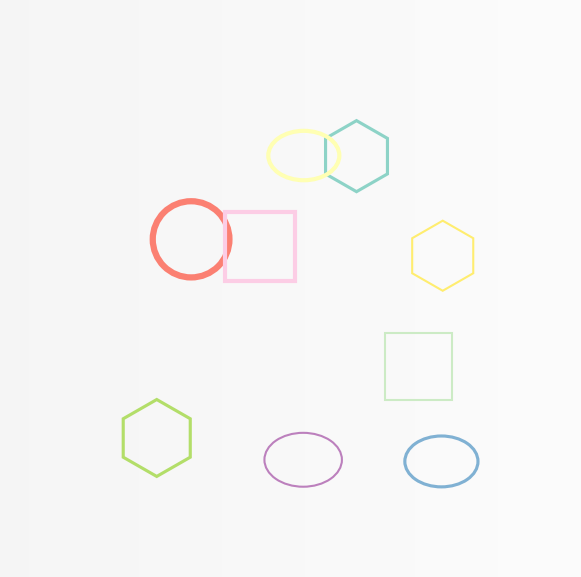[{"shape": "hexagon", "thickness": 1.5, "radius": 0.31, "center": [0.613, 0.729]}, {"shape": "oval", "thickness": 2, "radius": 0.31, "center": [0.523, 0.73]}, {"shape": "circle", "thickness": 3, "radius": 0.33, "center": [0.329, 0.585]}, {"shape": "oval", "thickness": 1.5, "radius": 0.31, "center": [0.759, 0.2]}, {"shape": "hexagon", "thickness": 1.5, "radius": 0.33, "center": [0.27, 0.241]}, {"shape": "square", "thickness": 2, "radius": 0.3, "center": [0.447, 0.573]}, {"shape": "oval", "thickness": 1, "radius": 0.33, "center": [0.522, 0.203]}, {"shape": "square", "thickness": 1, "radius": 0.29, "center": [0.719, 0.365]}, {"shape": "hexagon", "thickness": 1, "radius": 0.3, "center": [0.762, 0.556]}]